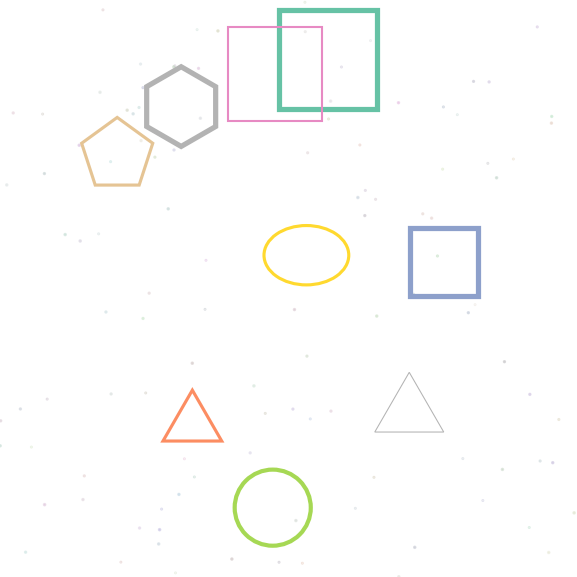[{"shape": "square", "thickness": 2.5, "radius": 0.43, "center": [0.568, 0.896]}, {"shape": "triangle", "thickness": 1.5, "radius": 0.29, "center": [0.333, 0.265]}, {"shape": "square", "thickness": 2.5, "radius": 0.29, "center": [0.769, 0.546]}, {"shape": "square", "thickness": 1, "radius": 0.41, "center": [0.476, 0.871]}, {"shape": "circle", "thickness": 2, "radius": 0.33, "center": [0.472, 0.12]}, {"shape": "oval", "thickness": 1.5, "radius": 0.37, "center": [0.531, 0.557]}, {"shape": "pentagon", "thickness": 1.5, "radius": 0.32, "center": [0.203, 0.731]}, {"shape": "hexagon", "thickness": 2.5, "radius": 0.34, "center": [0.314, 0.815]}, {"shape": "triangle", "thickness": 0.5, "radius": 0.34, "center": [0.709, 0.285]}]